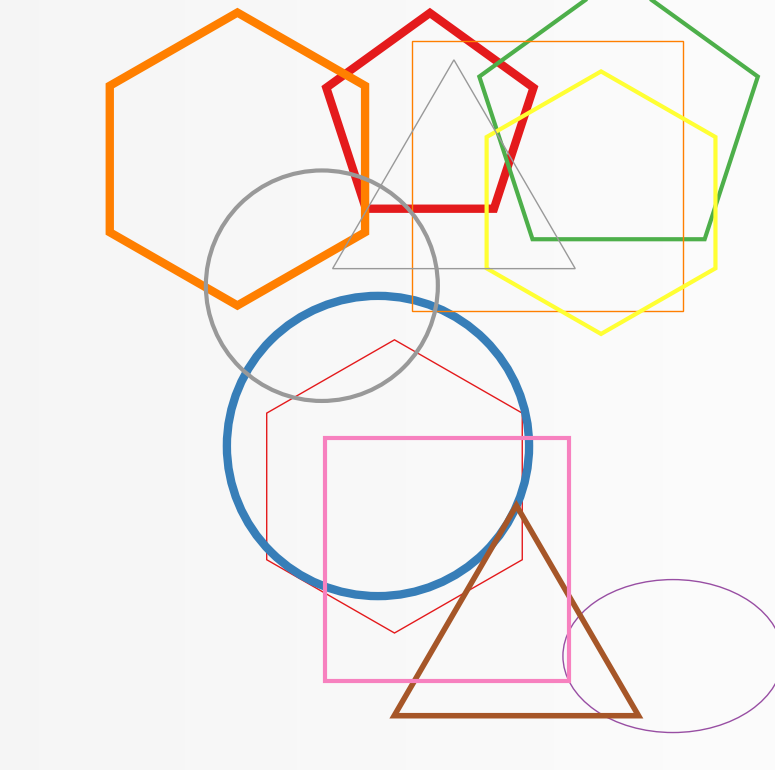[{"shape": "pentagon", "thickness": 3, "radius": 0.7, "center": [0.555, 0.843]}, {"shape": "hexagon", "thickness": 0.5, "radius": 0.95, "center": [0.509, 0.368]}, {"shape": "circle", "thickness": 3, "radius": 0.97, "center": [0.488, 0.421]}, {"shape": "pentagon", "thickness": 1.5, "radius": 0.94, "center": [0.798, 0.842]}, {"shape": "oval", "thickness": 0.5, "radius": 0.71, "center": [0.868, 0.148]}, {"shape": "square", "thickness": 0.5, "radius": 0.88, "center": [0.706, 0.771]}, {"shape": "hexagon", "thickness": 3, "radius": 0.95, "center": [0.306, 0.793]}, {"shape": "hexagon", "thickness": 1.5, "radius": 0.85, "center": [0.776, 0.737]}, {"shape": "triangle", "thickness": 2, "radius": 0.91, "center": [0.666, 0.162]}, {"shape": "square", "thickness": 1.5, "radius": 0.79, "center": [0.577, 0.273]}, {"shape": "circle", "thickness": 1.5, "radius": 0.75, "center": [0.415, 0.629]}, {"shape": "triangle", "thickness": 0.5, "radius": 0.9, "center": [0.586, 0.742]}]